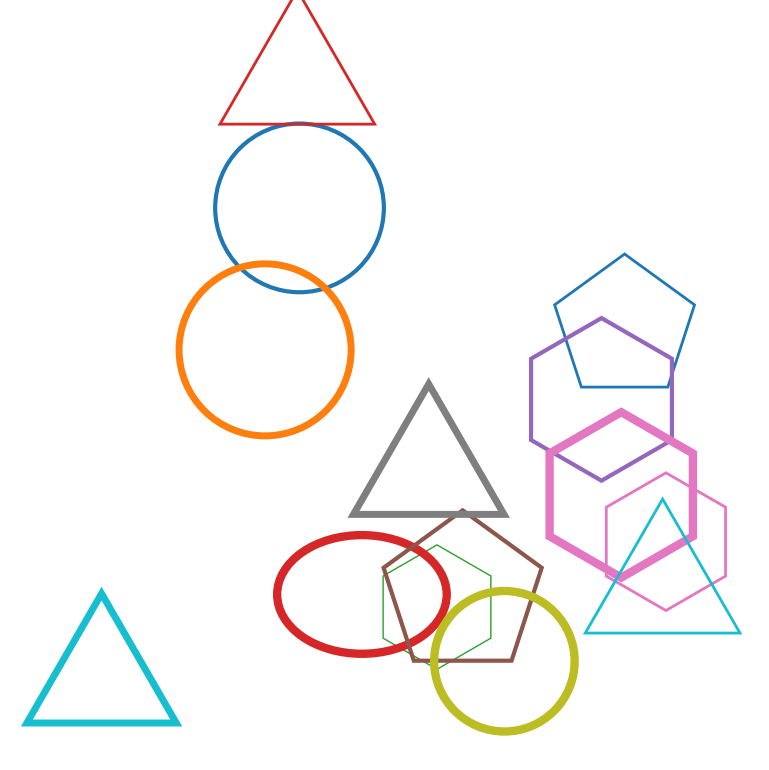[{"shape": "circle", "thickness": 1.5, "radius": 0.55, "center": [0.389, 0.73]}, {"shape": "pentagon", "thickness": 1, "radius": 0.48, "center": [0.811, 0.575]}, {"shape": "circle", "thickness": 2.5, "radius": 0.56, "center": [0.344, 0.546]}, {"shape": "hexagon", "thickness": 0.5, "radius": 0.4, "center": [0.568, 0.212]}, {"shape": "oval", "thickness": 3, "radius": 0.55, "center": [0.47, 0.228]}, {"shape": "triangle", "thickness": 1, "radius": 0.58, "center": [0.386, 0.897]}, {"shape": "hexagon", "thickness": 1.5, "radius": 0.53, "center": [0.781, 0.481]}, {"shape": "pentagon", "thickness": 1.5, "radius": 0.54, "center": [0.601, 0.229]}, {"shape": "hexagon", "thickness": 1, "radius": 0.45, "center": [0.865, 0.297]}, {"shape": "hexagon", "thickness": 3, "radius": 0.54, "center": [0.807, 0.357]}, {"shape": "triangle", "thickness": 2.5, "radius": 0.56, "center": [0.557, 0.388]}, {"shape": "circle", "thickness": 3, "radius": 0.46, "center": [0.655, 0.141]}, {"shape": "triangle", "thickness": 2.5, "radius": 0.56, "center": [0.132, 0.117]}, {"shape": "triangle", "thickness": 1, "radius": 0.58, "center": [0.861, 0.236]}]